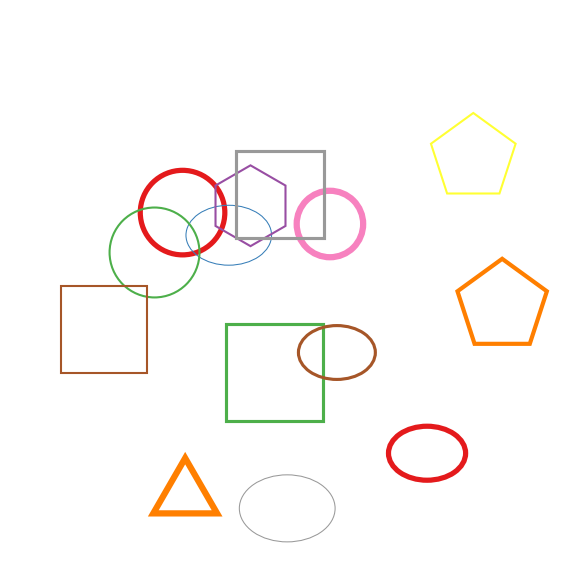[{"shape": "circle", "thickness": 2.5, "radius": 0.37, "center": [0.316, 0.631]}, {"shape": "oval", "thickness": 2.5, "radius": 0.33, "center": [0.739, 0.214]}, {"shape": "oval", "thickness": 0.5, "radius": 0.37, "center": [0.396, 0.592]}, {"shape": "circle", "thickness": 1, "radius": 0.39, "center": [0.268, 0.562]}, {"shape": "square", "thickness": 1.5, "radius": 0.42, "center": [0.475, 0.354]}, {"shape": "hexagon", "thickness": 1, "radius": 0.35, "center": [0.434, 0.643]}, {"shape": "triangle", "thickness": 3, "radius": 0.32, "center": [0.321, 0.142]}, {"shape": "pentagon", "thickness": 2, "radius": 0.41, "center": [0.87, 0.47]}, {"shape": "pentagon", "thickness": 1, "radius": 0.39, "center": [0.82, 0.726]}, {"shape": "oval", "thickness": 1.5, "radius": 0.33, "center": [0.583, 0.389]}, {"shape": "square", "thickness": 1, "radius": 0.38, "center": [0.18, 0.428]}, {"shape": "circle", "thickness": 3, "radius": 0.29, "center": [0.571, 0.611]}, {"shape": "oval", "thickness": 0.5, "radius": 0.41, "center": [0.497, 0.119]}, {"shape": "square", "thickness": 1.5, "radius": 0.38, "center": [0.485, 0.662]}]